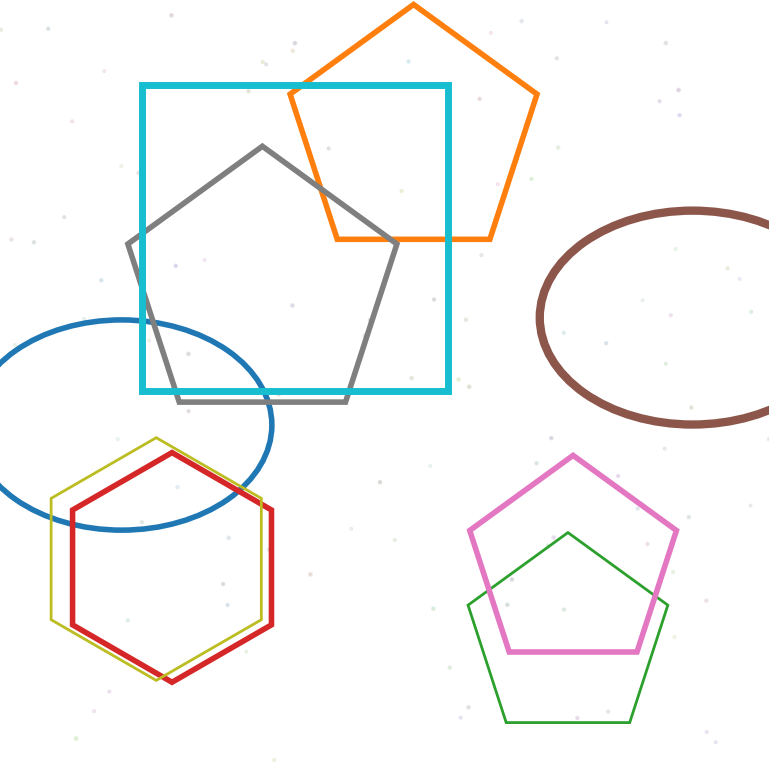[{"shape": "oval", "thickness": 2, "radius": 0.98, "center": [0.158, 0.448]}, {"shape": "pentagon", "thickness": 2, "radius": 0.84, "center": [0.537, 0.826]}, {"shape": "pentagon", "thickness": 1, "radius": 0.68, "center": [0.738, 0.172]}, {"shape": "hexagon", "thickness": 2, "radius": 0.75, "center": [0.223, 0.263]}, {"shape": "oval", "thickness": 3, "radius": 0.99, "center": [0.899, 0.588]}, {"shape": "pentagon", "thickness": 2, "radius": 0.71, "center": [0.744, 0.267]}, {"shape": "pentagon", "thickness": 2, "radius": 0.92, "center": [0.341, 0.626]}, {"shape": "hexagon", "thickness": 1, "radius": 0.79, "center": [0.203, 0.274]}, {"shape": "square", "thickness": 2.5, "radius": 0.99, "center": [0.382, 0.691]}]